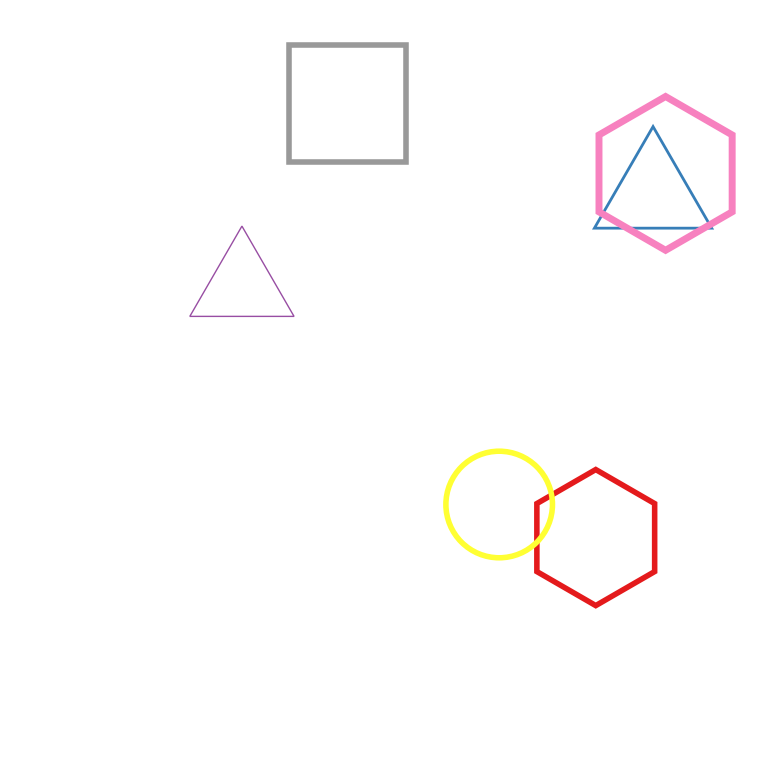[{"shape": "hexagon", "thickness": 2, "radius": 0.44, "center": [0.774, 0.302]}, {"shape": "triangle", "thickness": 1, "radius": 0.44, "center": [0.848, 0.748]}, {"shape": "triangle", "thickness": 0.5, "radius": 0.39, "center": [0.314, 0.628]}, {"shape": "circle", "thickness": 2, "radius": 0.35, "center": [0.648, 0.345]}, {"shape": "hexagon", "thickness": 2.5, "radius": 0.5, "center": [0.864, 0.775]}, {"shape": "square", "thickness": 2, "radius": 0.38, "center": [0.451, 0.866]}]